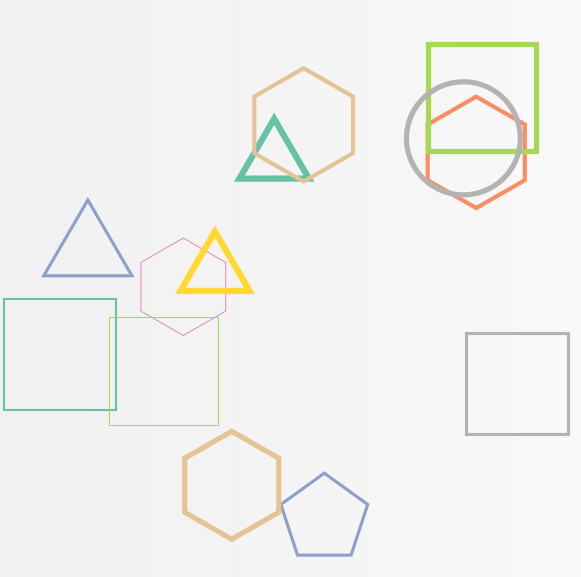[{"shape": "triangle", "thickness": 3, "radius": 0.35, "center": [0.472, 0.724]}, {"shape": "square", "thickness": 1, "radius": 0.48, "center": [0.103, 0.385]}, {"shape": "hexagon", "thickness": 2, "radius": 0.48, "center": [0.819, 0.735]}, {"shape": "pentagon", "thickness": 1.5, "radius": 0.39, "center": [0.558, 0.101]}, {"shape": "triangle", "thickness": 1.5, "radius": 0.44, "center": [0.151, 0.565]}, {"shape": "hexagon", "thickness": 0.5, "radius": 0.42, "center": [0.315, 0.503]}, {"shape": "square", "thickness": 0.5, "radius": 0.47, "center": [0.281, 0.357]}, {"shape": "square", "thickness": 2.5, "radius": 0.46, "center": [0.829, 0.83]}, {"shape": "triangle", "thickness": 3, "radius": 0.34, "center": [0.37, 0.53]}, {"shape": "hexagon", "thickness": 2, "radius": 0.49, "center": [0.522, 0.783]}, {"shape": "hexagon", "thickness": 2.5, "radius": 0.47, "center": [0.399, 0.159]}, {"shape": "circle", "thickness": 2.5, "radius": 0.49, "center": [0.797, 0.76]}, {"shape": "square", "thickness": 1.5, "radius": 0.44, "center": [0.889, 0.335]}]